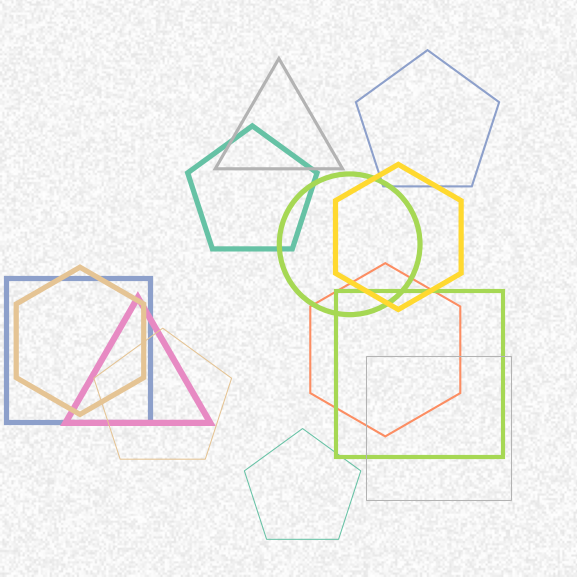[{"shape": "pentagon", "thickness": 0.5, "radius": 0.53, "center": [0.524, 0.151]}, {"shape": "pentagon", "thickness": 2.5, "radius": 0.59, "center": [0.437, 0.663]}, {"shape": "hexagon", "thickness": 1, "radius": 0.75, "center": [0.667, 0.393]}, {"shape": "pentagon", "thickness": 1, "radius": 0.65, "center": [0.74, 0.782]}, {"shape": "square", "thickness": 2.5, "radius": 0.63, "center": [0.135, 0.393]}, {"shape": "triangle", "thickness": 3, "radius": 0.72, "center": [0.239, 0.339]}, {"shape": "circle", "thickness": 2.5, "radius": 0.61, "center": [0.605, 0.576]}, {"shape": "square", "thickness": 2, "radius": 0.72, "center": [0.726, 0.351]}, {"shape": "hexagon", "thickness": 2.5, "radius": 0.63, "center": [0.69, 0.589]}, {"shape": "hexagon", "thickness": 2.5, "radius": 0.64, "center": [0.138, 0.409]}, {"shape": "pentagon", "thickness": 0.5, "radius": 0.63, "center": [0.282, 0.305]}, {"shape": "square", "thickness": 0.5, "radius": 0.63, "center": [0.759, 0.258]}, {"shape": "triangle", "thickness": 1.5, "radius": 0.64, "center": [0.483, 0.77]}]